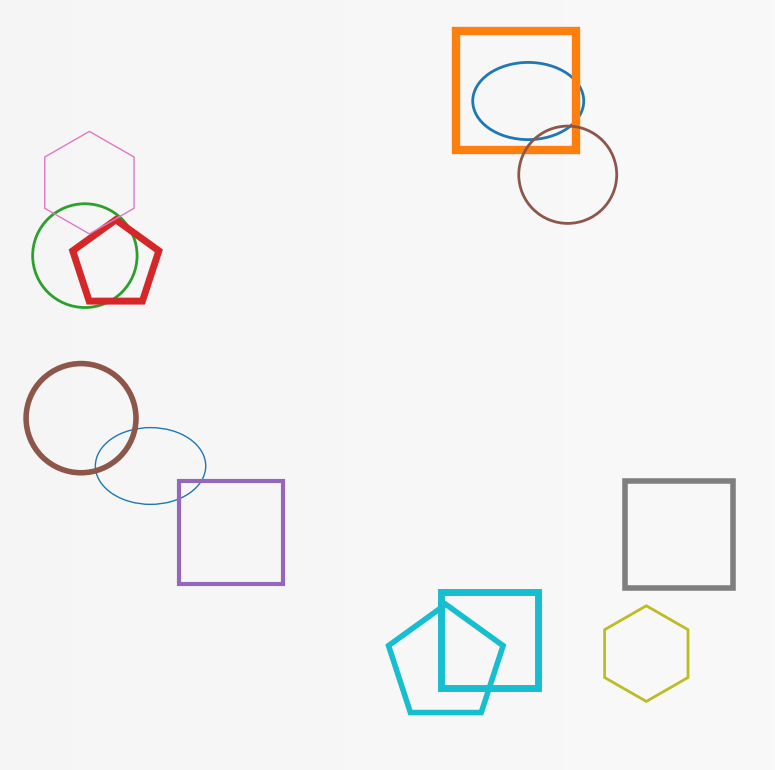[{"shape": "oval", "thickness": 0.5, "radius": 0.36, "center": [0.194, 0.395]}, {"shape": "oval", "thickness": 1, "radius": 0.36, "center": [0.682, 0.869]}, {"shape": "square", "thickness": 3, "radius": 0.39, "center": [0.666, 0.883]}, {"shape": "circle", "thickness": 1, "radius": 0.34, "center": [0.11, 0.668]}, {"shape": "pentagon", "thickness": 2.5, "radius": 0.29, "center": [0.149, 0.656]}, {"shape": "square", "thickness": 1.5, "radius": 0.33, "center": [0.298, 0.308]}, {"shape": "circle", "thickness": 2, "radius": 0.35, "center": [0.105, 0.457]}, {"shape": "circle", "thickness": 1, "radius": 0.32, "center": [0.733, 0.773]}, {"shape": "hexagon", "thickness": 0.5, "radius": 0.33, "center": [0.115, 0.763]}, {"shape": "square", "thickness": 2, "radius": 0.35, "center": [0.876, 0.306]}, {"shape": "hexagon", "thickness": 1, "radius": 0.31, "center": [0.834, 0.151]}, {"shape": "pentagon", "thickness": 2, "radius": 0.39, "center": [0.575, 0.137]}, {"shape": "square", "thickness": 2.5, "radius": 0.31, "center": [0.631, 0.169]}]